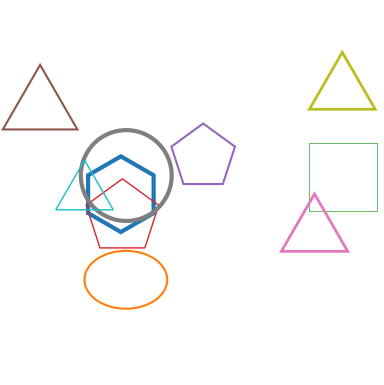[{"shape": "hexagon", "thickness": 3, "radius": 0.49, "center": [0.314, 0.496]}, {"shape": "oval", "thickness": 1.5, "radius": 0.54, "center": [0.327, 0.273]}, {"shape": "square", "thickness": 0.5, "radius": 0.44, "center": [0.891, 0.541]}, {"shape": "pentagon", "thickness": 1, "radius": 0.5, "center": [0.318, 0.436]}, {"shape": "pentagon", "thickness": 1.5, "radius": 0.43, "center": [0.528, 0.592]}, {"shape": "triangle", "thickness": 1.5, "radius": 0.56, "center": [0.104, 0.72]}, {"shape": "triangle", "thickness": 2, "radius": 0.5, "center": [0.817, 0.397]}, {"shape": "circle", "thickness": 3, "radius": 0.59, "center": [0.328, 0.544]}, {"shape": "triangle", "thickness": 2, "radius": 0.49, "center": [0.889, 0.766]}, {"shape": "triangle", "thickness": 1, "radius": 0.43, "center": [0.22, 0.498]}]